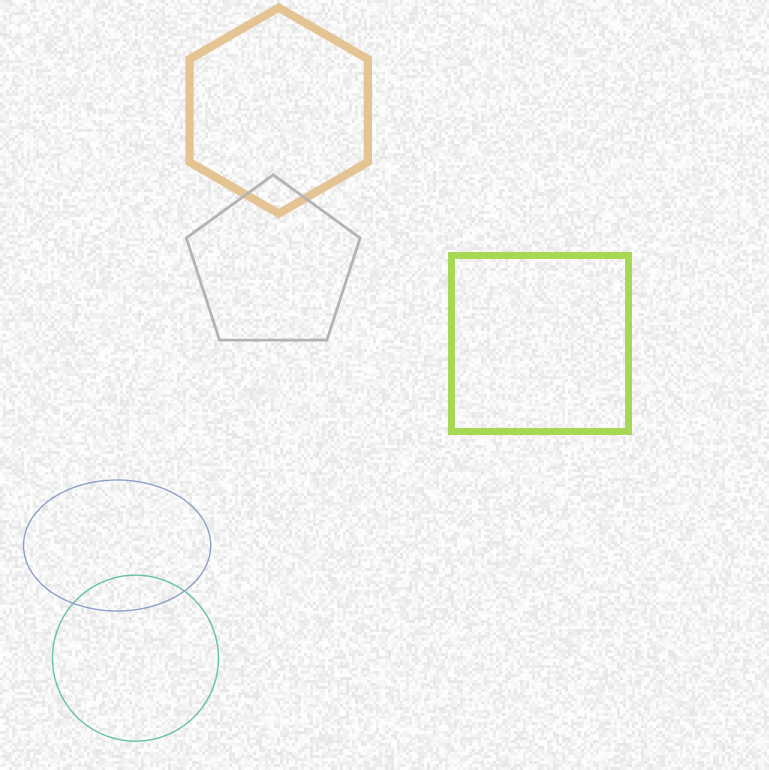[{"shape": "circle", "thickness": 0.5, "radius": 0.54, "center": [0.176, 0.145]}, {"shape": "oval", "thickness": 0.5, "radius": 0.61, "center": [0.152, 0.292]}, {"shape": "square", "thickness": 2.5, "radius": 0.57, "center": [0.701, 0.555]}, {"shape": "hexagon", "thickness": 3, "radius": 0.67, "center": [0.362, 0.856]}, {"shape": "pentagon", "thickness": 1, "radius": 0.59, "center": [0.355, 0.654]}]